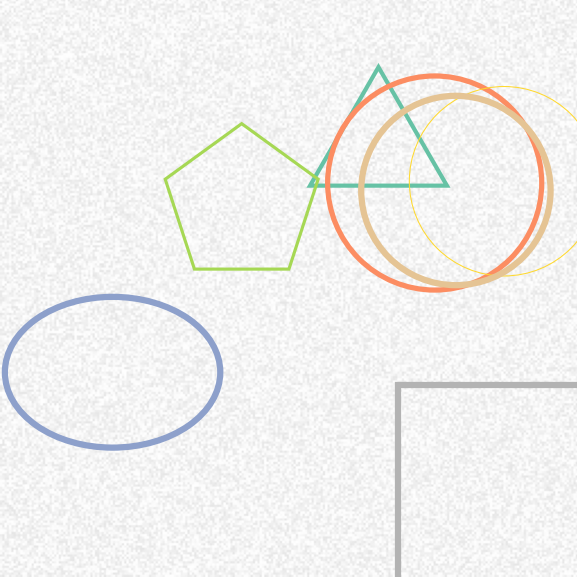[{"shape": "triangle", "thickness": 2, "radius": 0.68, "center": [0.655, 0.746]}, {"shape": "circle", "thickness": 2.5, "radius": 0.93, "center": [0.753, 0.682]}, {"shape": "oval", "thickness": 3, "radius": 0.93, "center": [0.195, 0.355]}, {"shape": "pentagon", "thickness": 1.5, "radius": 0.7, "center": [0.418, 0.646]}, {"shape": "circle", "thickness": 0.5, "radius": 0.82, "center": [0.873, 0.685]}, {"shape": "circle", "thickness": 3, "radius": 0.82, "center": [0.789, 0.669]}, {"shape": "square", "thickness": 3, "radius": 0.9, "center": [0.869, 0.154]}]